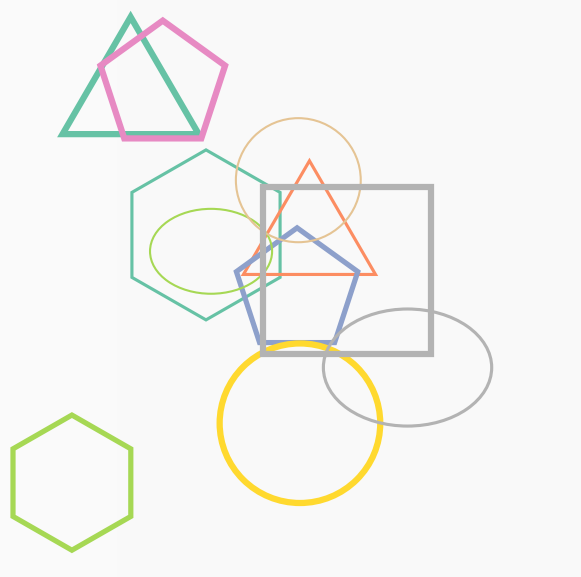[{"shape": "triangle", "thickness": 3, "radius": 0.68, "center": [0.225, 0.835]}, {"shape": "hexagon", "thickness": 1.5, "radius": 0.74, "center": [0.354, 0.592]}, {"shape": "triangle", "thickness": 1.5, "radius": 0.66, "center": [0.532, 0.589]}, {"shape": "pentagon", "thickness": 2.5, "radius": 0.55, "center": [0.511, 0.495]}, {"shape": "pentagon", "thickness": 3, "radius": 0.56, "center": [0.28, 0.851]}, {"shape": "hexagon", "thickness": 2.5, "radius": 0.59, "center": [0.124, 0.163]}, {"shape": "oval", "thickness": 1, "radius": 0.53, "center": [0.363, 0.564]}, {"shape": "circle", "thickness": 3, "radius": 0.69, "center": [0.516, 0.266]}, {"shape": "circle", "thickness": 1, "radius": 0.54, "center": [0.513, 0.687]}, {"shape": "oval", "thickness": 1.5, "radius": 0.72, "center": [0.701, 0.363]}, {"shape": "square", "thickness": 3, "radius": 0.72, "center": [0.597, 0.531]}]